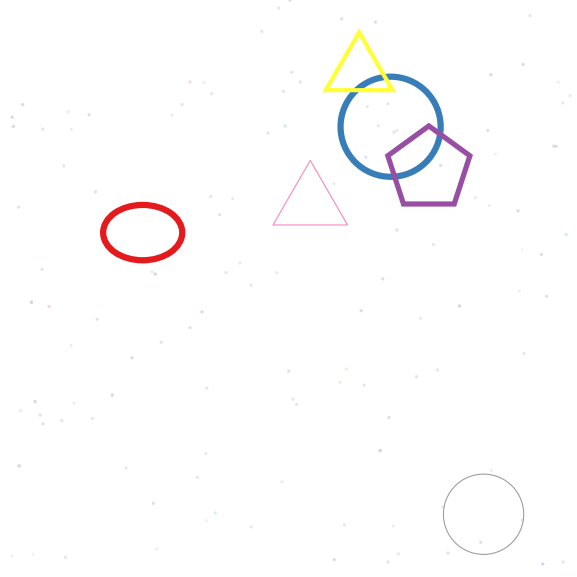[{"shape": "oval", "thickness": 3, "radius": 0.34, "center": [0.247, 0.596]}, {"shape": "circle", "thickness": 3, "radius": 0.43, "center": [0.676, 0.78]}, {"shape": "pentagon", "thickness": 2.5, "radius": 0.37, "center": [0.743, 0.706]}, {"shape": "triangle", "thickness": 2, "radius": 0.33, "center": [0.622, 0.876]}, {"shape": "triangle", "thickness": 0.5, "radius": 0.37, "center": [0.537, 0.647]}, {"shape": "circle", "thickness": 0.5, "radius": 0.35, "center": [0.837, 0.109]}]